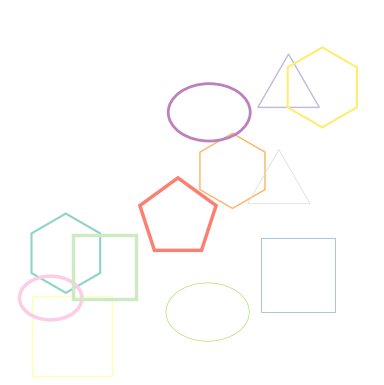[{"shape": "hexagon", "thickness": 1.5, "radius": 0.51, "center": [0.171, 0.342]}, {"shape": "square", "thickness": 1, "radius": 0.52, "center": [0.187, 0.127]}, {"shape": "triangle", "thickness": 1, "radius": 0.46, "center": [0.75, 0.767]}, {"shape": "pentagon", "thickness": 2.5, "radius": 0.52, "center": [0.462, 0.434]}, {"shape": "square", "thickness": 0.5, "radius": 0.48, "center": [0.773, 0.286]}, {"shape": "hexagon", "thickness": 1, "radius": 0.49, "center": [0.604, 0.556]}, {"shape": "oval", "thickness": 0.5, "radius": 0.54, "center": [0.539, 0.189]}, {"shape": "oval", "thickness": 2.5, "radius": 0.41, "center": [0.132, 0.226]}, {"shape": "triangle", "thickness": 0.5, "radius": 0.47, "center": [0.724, 0.518]}, {"shape": "oval", "thickness": 2, "radius": 0.53, "center": [0.543, 0.708]}, {"shape": "square", "thickness": 2.5, "radius": 0.41, "center": [0.271, 0.307]}, {"shape": "hexagon", "thickness": 1.5, "radius": 0.52, "center": [0.837, 0.773]}]